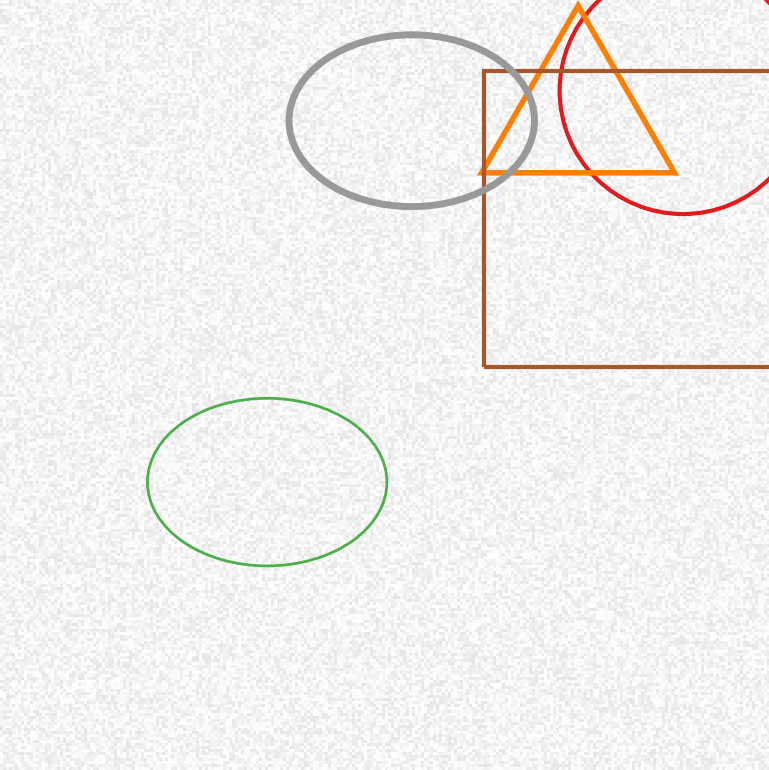[{"shape": "circle", "thickness": 1.5, "radius": 0.8, "center": [0.887, 0.882]}, {"shape": "oval", "thickness": 1, "radius": 0.78, "center": [0.347, 0.374]}, {"shape": "triangle", "thickness": 2, "radius": 0.72, "center": [0.751, 0.848]}, {"shape": "square", "thickness": 1.5, "radius": 0.96, "center": [0.822, 0.716]}, {"shape": "oval", "thickness": 2.5, "radius": 0.8, "center": [0.535, 0.843]}]